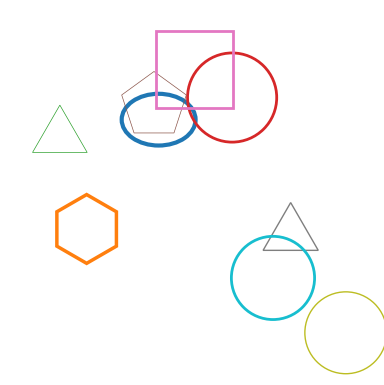[{"shape": "oval", "thickness": 3, "radius": 0.48, "center": [0.412, 0.689]}, {"shape": "hexagon", "thickness": 2.5, "radius": 0.45, "center": [0.225, 0.405]}, {"shape": "triangle", "thickness": 0.5, "radius": 0.41, "center": [0.155, 0.645]}, {"shape": "circle", "thickness": 2, "radius": 0.58, "center": [0.603, 0.747]}, {"shape": "pentagon", "thickness": 0.5, "radius": 0.44, "center": [0.4, 0.726]}, {"shape": "square", "thickness": 2, "radius": 0.5, "center": [0.505, 0.82]}, {"shape": "triangle", "thickness": 1, "radius": 0.41, "center": [0.755, 0.391]}, {"shape": "circle", "thickness": 1, "radius": 0.53, "center": [0.898, 0.136]}, {"shape": "circle", "thickness": 2, "radius": 0.54, "center": [0.709, 0.278]}]